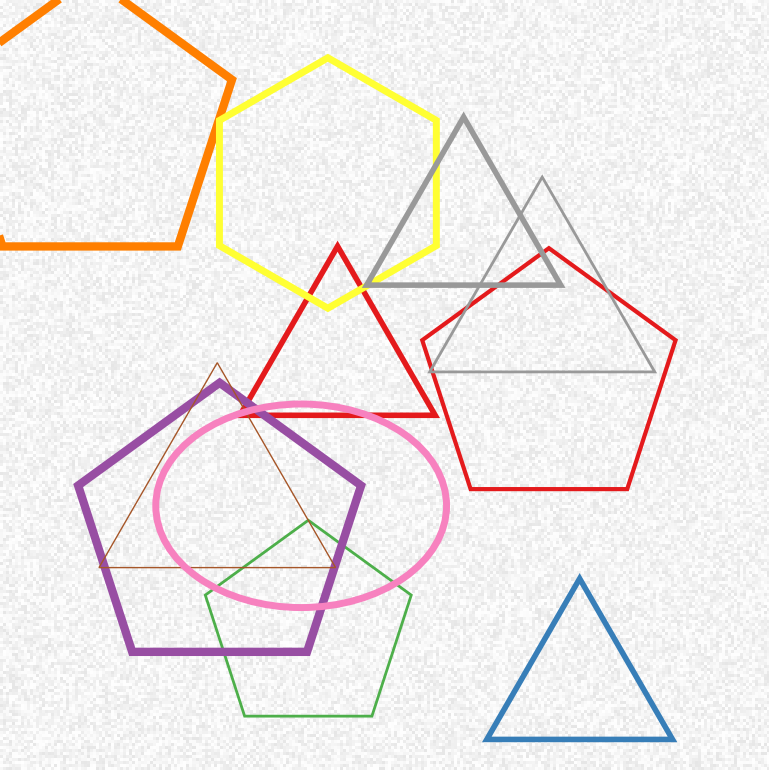[{"shape": "triangle", "thickness": 2, "radius": 0.73, "center": [0.438, 0.534]}, {"shape": "pentagon", "thickness": 1.5, "radius": 0.86, "center": [0.713, 0.505]}, {"shape": "triangle", "thickness": 2, "radius": 0.7, "center": [0.753, 0.109]}, {"shape": "pentagon", "thickness": 1, "radius": 0.7, "center": [0.4, 0.184]}, {"shape": "pentagon", "thickness": 3, "radius": 0.97, "center": [0.285, 0.31]}, {"shape": "pentagon", "thickness": 3, "radius": 0.97, "center": [0.117, 0.837]}, {"shape": "hexagon", "thickness": 2.5, "radius": 0.81, "center": [0.426, 0.762]}, {"shape": "triangle", "thickness": 0.5, "radius": 0.89, "center": [0.282, 0.352]}, {"shape": "oval", "thickness": 2.5, "radius": 0.94, "center": [0.391, 0.343]}, {"shape": "triangle", "thickness": 2, "radius": 0.73, "center": [0.602, 0.702]}, {"shape": "triangle", "thickness": 1, "radius": 0.84, "center": [0.704, 0.601]}]